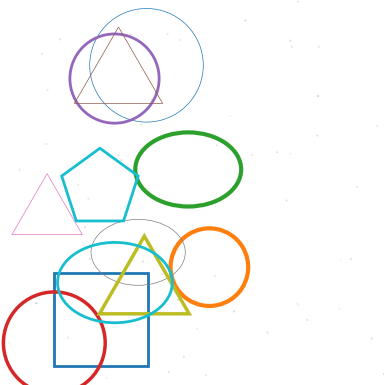[{"shape": "circle", "thickness": 0.5, "radius": 0.74, "center": [0.381, 0.83]}, {"shape": "square", "thickness": 2, "radius": 0.61, "center": [0.263, 0.17]}, {"shape": "circle", "thickness": 3, "radius": 0.5, "center": [0.544, 0.306]}, {"shape": "oval", "thickness": 3, "radius": 0.69, "center": [0.489, 0.56]}, {"shape": "circle", "thickness": 2.5, "radius": 0.66, "center": [0.141, 0.109]}, {"shape": "circle", "thickness": 2, "radius": 0.58, "center": [0.297, 0.796]}, {"shape": "triangle", "thickness": 0.5, "radius": 0.66, "center": [0.308, 0.797]}, {"shape": "triangle", "thickness": 0.5, "radius": 0.53, "center": [0.122, 0.443]}, {"shape": "oval", "thickness": 0.5, "radius": 0.61, "center": [0.359, 0.345]}, {"shape": "triangle", "thickness": 2.5, "radius": 0.67, "center": [0.375, 0.252]}, {"shape": "oval", "thickness": 2, "radius": 0.75, "center": [0.298, 0.266]}, {"shape": "pentagon", "thickness": 2, "radius": 0.52, "center": [0.26, 0.511]}]